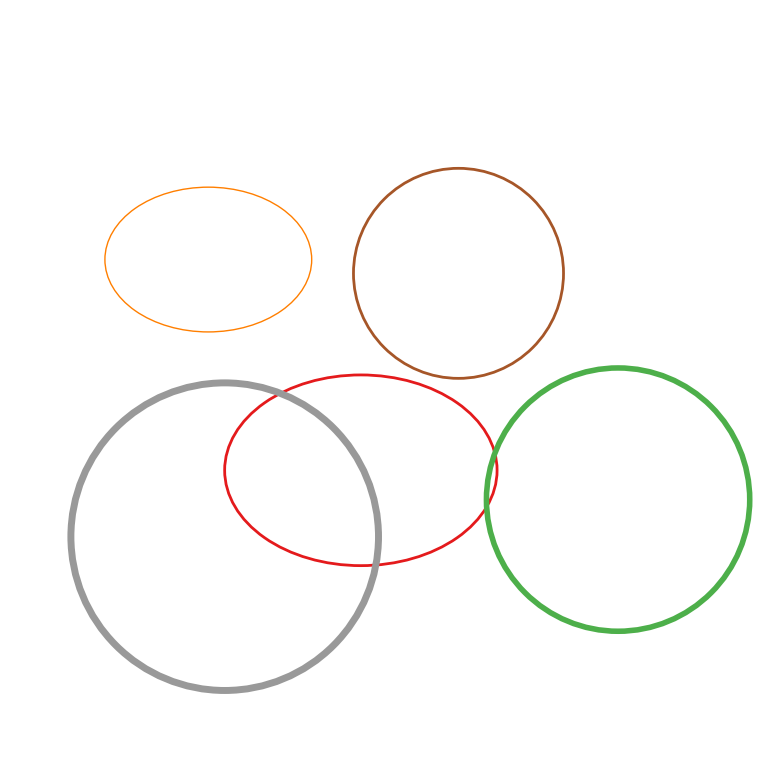[{"shape": "oval", "thickness": 1, "radius": 0.88, "center": [0.469, 0.389]}, {"shape": "circle", "thickness": 2, "radius": 0.85, "center": [0.803, 0.351]}, {"shape": "oval", "thickness": 0.5, "radius": 0.67, "center": [0.271, 0.663]}, {"shape": "circle", "thickness": 1, "radius": 0.68, "center": [0.595, 0.645]}, {"shape": "circle", "thickness": 2.5, "radius": 1.0, "center": [0.292, 0.303]}]